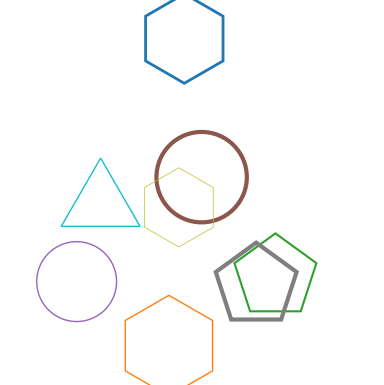[{"shape": "hexagon", "thickness": 2, "radius": 0.58, "center": [0.479, 0.9]}, {"shape": "hexagon", "thickness": 1, "radius": 0.65, "center": [0.439, 0.102]}, {"shape": "pentagon", "thickness": 1.5, "radius": 0.56, "center": [0.715, 0.282]}, {"shape": "circle", "thickness": 1, "radius": 0.52, "center": [0.199, 0.269]}, {"shape": "circle", "thickness": 3, "radius": 0.59, "center": [0.524, 0.54]}, {"shape": "pentagon", "thickness": 3, "radius": 0.55, "center": [0.665, 0.259]}, {"shape": "hexagon", "thickness": 0.5, "radius": 0.51, "center": [0.465, 0.461]}, {"shape": "triangle", "thickness": 1, "radius": 0.59, "center": [0.261, 0.471]}]